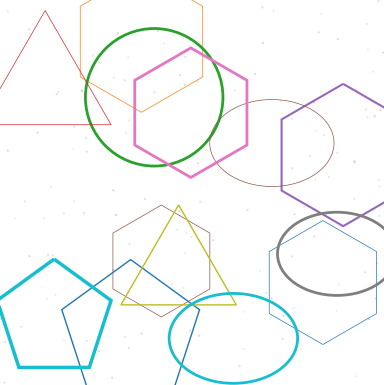[{"shape": "pentagon", "thickness": 1, "radius": 0.94, "center": [0.339, 0.138]}, {"shape": "hexagon", "thickness": 0.5, "radius": 0.8, "center": [0.839, 0.266]}, {"shape": "hexagon", "thickness": 0.5, "radius": 0.92, "center": [0.367, 0.892]}, {"shape": "circle", "thickness": 2, "radius": 0.89, "center": [0.4, 0.747]}, {"shape": "triangle", "thickness": 0.5, "radius": 0.99, "center": [0.117, 0.775]}, {"shape": "hexagon", "thickness": 1.5, "radius": 0.92, "center": [0.891, 0.597]}, {"shape": "oval", "thickness": 0.5, "radius": 0.81, "center": [0.706, 0.629]}, {"shape": "hexagon", "thickness": 0.5, "radius": 0.73, "center": [0.419, 0.322]}, {"shape": "hexagon", "thickness": 2, "radius": 0.84, "center": [0.496, 0.707]}, {"shape": "oval", "thickness": 2, "radius": 0.77, "center": [0.875, 0.341]}, {"shape": "triangle", "thickness": 1, "radius": 0.87, "center": [0.464, 0.295]}, {"shape": "pentagon", "thickness": 2.5, "radius": 0.78, "center": [0.141, 0.171]}, {"shape": "oval", "thickness": 2, "radius": 0.83, "center": [0.606, 0.121]}]